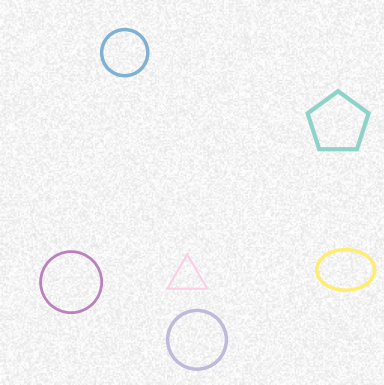[{"shape": "pentagon", "thickness": 3, "radius": 0.42, "center": [0.878, 0.68]}, {"shape": "circle", "thickness": 2.5, "radius": 0.38, "center": [0.512, 0.117]}, {"shape": "circle", "thickness": 2.5, "radius": 0.3, "center": [0.324, 0.863]}, {"shape": "triangle", "thickness": 1.5, "radius": 0.3, "center": [0.486, 0.28]}, {"shape": "circle", "thickness": 2, "radius": 0.4, "center": [0.185, 0.267]}, {"shape": "oval", "thickness": 2.5, "radius": 0.38, "center": [0.898, 0.299]}]